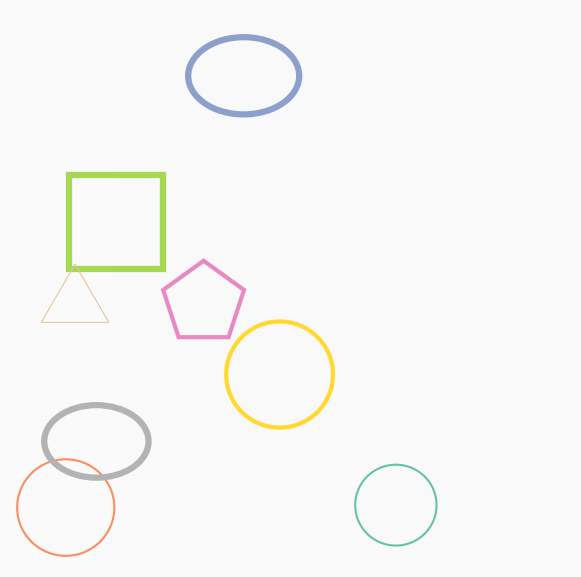[{"shape": "circle", "thickness": 1, "radius": 0.35, "center": [0.681, 0.124]}, {"shape": "circle", "thickness": 1, "radius": 0.42, "center": [0.113, 0.12]}, {"shape": "oval", "thickness": 3, "radius": 0.48, "center": [0.419, 0.868]}, {"shape": "pentagon", "thickness": 2, "radius": 0.37, "center": [0.35, 0.474]}, {"shape": "square", "thickness": 3, "radius": 0.41, "center": [0.2, 0.614]}, {"shape": "circle", "thickness": 2, "radius": 0.46, "center": [0.481, 0.351]}, {"shape": "triangle", "thickness": 0.5, "radius": 0.34, "center": [0.129, 0.475]}, {"shape": "oval", "thickness": 3, "radius": 0.45, "center": [0.166, 0.235]}]